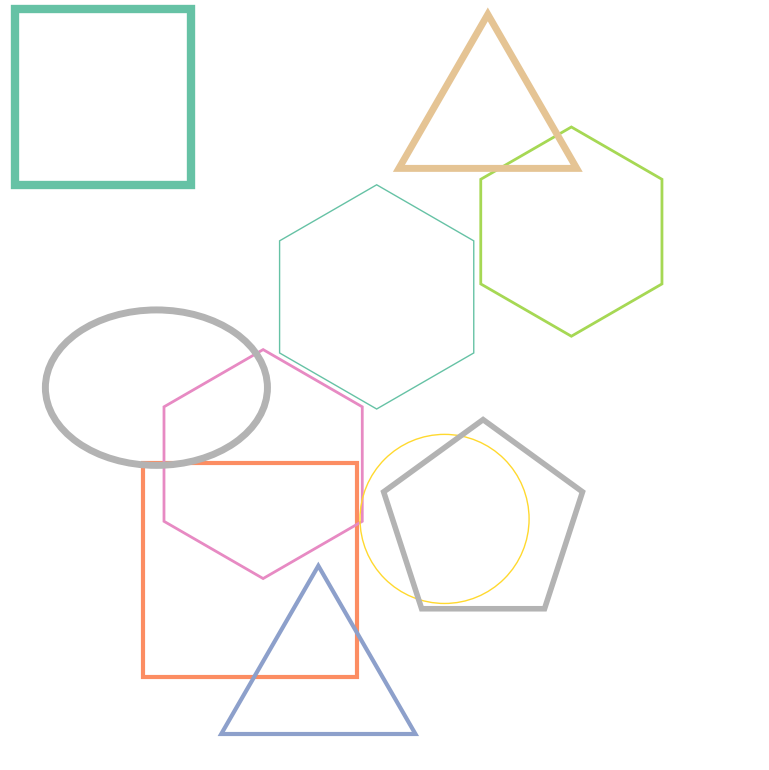[{"shape": "hexagon", "thickness": 0.5, "radius": 0.73, "center": [0.489, 0.614]}, {"shape": "square", "thickness": 3, "radius": 0.57, "center": [0.134, 0.874]}, {"shape": "square", "thickness": 1.5, "radius": 0.69, "center": [0.325, 0.26]}, {"shape": "triangle", "thickness": 1.5, "radius": 0.73, "center": [0.413, 0.12]}, {"shape": "hexagon", "thickness": 1, "radius": 0.74, "center": [0.342, 0.397]}, {"shape": "hexagon", "thickness": 1, "radius": 0.68, "center": [0.742, 0.699]}, {"shape": "circle", "thickness": 0.5, "radius": 0.55, "center": [0.577, 0.326]}, {"shape": "triangle", "thickness": 2.5, "radius": 0.67, "center": [0.634, 0.848]}, {"shape": "pentagon", "thickness": 2, "radius": 0.68, "center": [0.627, 0.319]}, {"shape": "oval", "thickness": 2.5, "radius": 0.72, "center": [0.203, 0.497]}]